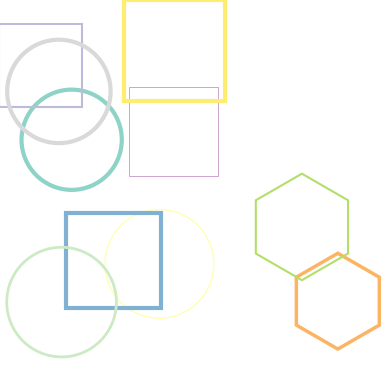[{"shape": "circle", "thickness": 3, "radius": 0.65, "center": [0.186, 0.637]}, {"shape": "circle", "thickness": 1, "radius": 0.71, "center": [0.414, 0.315]}, {"shape": "square", "thickness": 1.5, "radius": 0.54, "center": [0.105, 0.83]}, {"shape": "square", "thickness": 3, "radius": 0.62, "center": [0.295, 0.325]}, {"shape": "hexagon", "thickness": 2.5, "radius": 0.62, "center": [0.878, 0.218]}, {"shape": "hexagon", "thickness": 1.5, "radius": 0.69, "center": [0.784, 0.411]}, {"shape": "circle", "thickness": 3, "radius": 0.67, "center": [0.153, 0.763]}, {"shape": "square", "thickness": 0.5, "radius": 0.58, "center": [0.45, 0.659]}, {"shape": "circle", "thickness": 2, "radius": 0.71, "center": [0.16, 0.215]}, {"shape": "square", "thickness": 3, "radius": 0.65, "center": [0.454, 0.868]}]